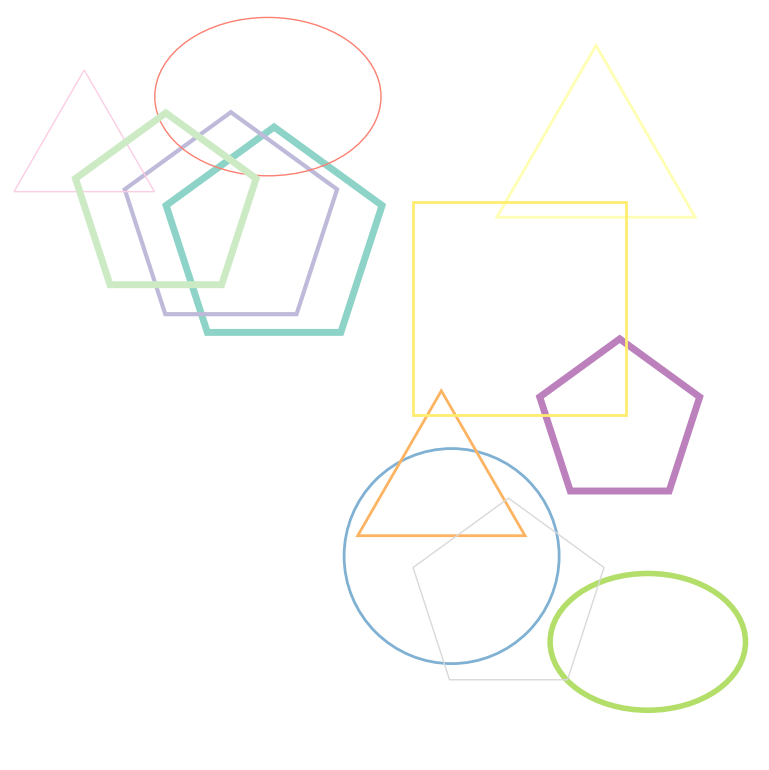[{"shape": "pentagon", "thickness": 2.5, "radius": 0.74, "center": [0.356, 0.688]}, {"shape": "triangle", "thickness": 1, "radius": 0.74, "center": [0.774, 0.792]}, {"shape": "pentagon", "thickness": 1.5, "radius": 0.73, "center": [0.3, 0.709]}, {"shape": "oval", "thickness": 0.5, "radius": 0.73, "center": [0.348, 0.875]}, {"shape": "circle", "thickness": 1, "radius": 0.7, "center": [0.587, 0.278]}, {"shape": "triangle", "thickness": 1, "radius": 0.63, "center": [0.573, 0.367]}, {"shape": "oval", "thickness": 2, "radius": 0.63, "center": [0.841, 0.166]}, {"shape": "triangle", "thickness": 0.5, "radius": 0.53, "center": [0.109, 0.804]}, {"shape": "pentagon", "thickness": 0.5, "radius": 0.65, "center": [0.66, 0.223]}, {"shape": "pentagon", "thickness": 2.5, "radius": 0.55, "center": [0.805, 0.451]}, {"shape": "pentagon", "thickness": 2.5, "radius": 0.62, "center": [0.215, 0.73]}, {"shape": "square", "thickness": 1, "radius": 0.69, "center": [0.675, 0.599]}]